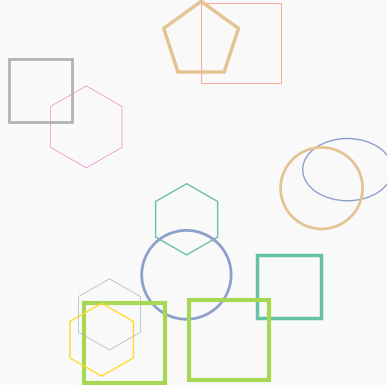[{"shape": "square", "thickness": 2.5, "radius": 0.41, "center": [0.747, 0.256]}, {"shape": "hexagon", "thickness": 1, "radius": 0.46, "center": [0.482, 0.43]}, {"shape": "square", "thickness": 0.5, "radius": 0.52, "center": [0.621, 0.889]}, {"shape": "circle", "thickness": 2, "radius": 0.58, "center": [0.481, 0.286]}, {"shape": "oval", "thickness": 1, "radius": 0.58, "center": [0.897, 0.559]}, {"shape": "hexagon", "thickness": 0.5, "radius": 0.53, "center": [0.223, 0.67]}, {"shape": "square", "thickness": 3, "radius": 0.52, "center": [0.591, 0.117]}, {"shape": "square", "thickness": 3, "radius": 0.52, "center": [0.322, 0.109]}, {"shape": "hexagon", "thickness": 1, "radius": 0.47, "center": [0.262, 0.118]}, {"shape": "pentagon", "thickness": 2.5, "radius": 0.51, "center": [0.519, 0.895]}, {"shape": "circle", "thickness": 2, "radius": 0.53, "center": [0.83, 0.511]}, {"shape": "square", "thickness": 2, "radius": 0.41, "center": [0.104, 0.766]}, {"shape": "hexagon", "thickness": 0.5, "radius": 0.46, "center": [0.283, 0.183]}]